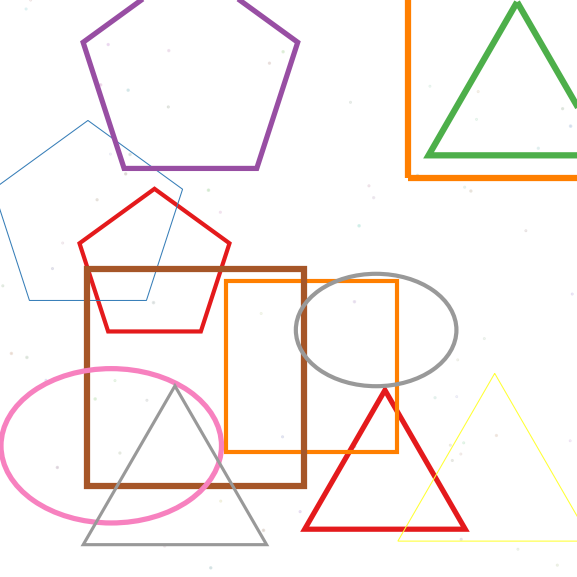[{"shape": "triangle", "thickness": 2.5, "radius": 0.8, "center": [0.667, 0.163]}, {"shape": "pentagon", "thickness": 2, "radius": 0.68, "center": [0.268, 0.536]}, {"shape": "pentagon", "thickness": 0.5, "radius": 0.86, "center": [0.152, 0.618]}, {"shape": "triangle", "thickness": 3, "radius": 0.88, "center": [0.895, 0.819]}, {"shape": "pentagon", "thickness": 2.5, "radius": 0.98, "center": [0.33, 0.866]}, {"shape": "square", "thickness": 2, "radius": 0.74, "center": [0.539, 0.365]}, {"shape": "square", "thickness": 3, "radius": 0.84, "center": [0.874, 0.858]}, {"shape": "triangle", "thickness": 0.5, "radius": 0.97, "center": [0.857, 0.159]}, {"shape": "square", "thickness": 3, "radius": 0.94, "center": [0.338, 0.346]}, {"shape": "oval", "thickness": 2.5, "radius": 0.95, "center": [0.193, 0.227]}, {"shape": "oval", "thickness": 2, "radius": 0.7, "center": [0.651, 0.428]}, {"shape": "triangle", "thickness": 1.5, "radius": 0.92, "center": [0.303, 0.148]}]